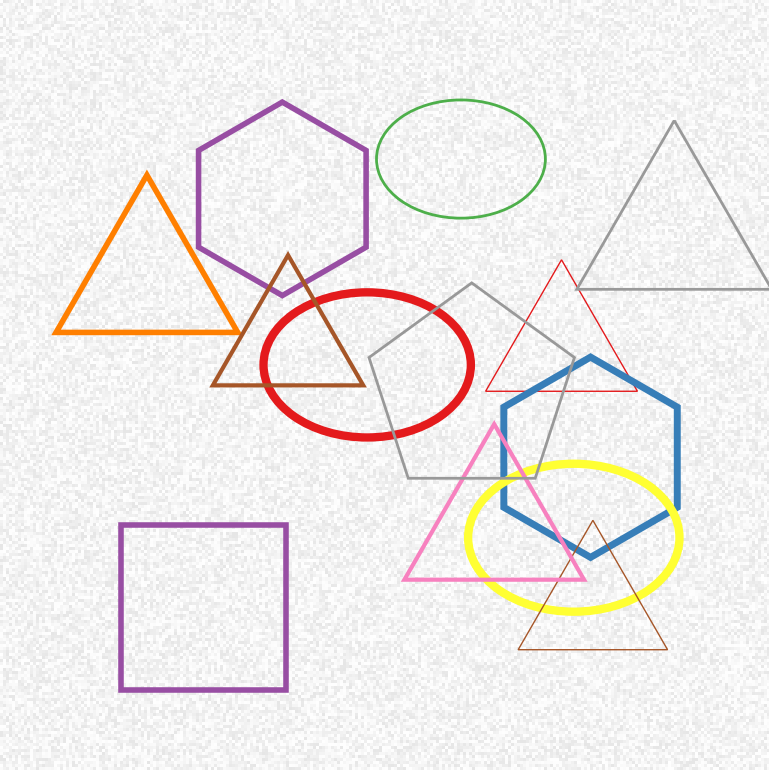[{"shape": "triangle", "thickness": 0.5, "radius": 0.57, "center": [0.729, 0.549]}, {"shape": "oval", "thickness": 3, "radius": 0.67, "center": [0.477, 0.526]}, {"shape": "hexagon", "thickness": 2.5, "radius": 0.65, "center": [0.767, 0.406]}, {"shape": "oval", "thickness": 1, "radius": 0.55, "center": [0.599, 0.793]}, {"shape": "square", "thickness": 2, "radius": 0.53, "center": [0.264, 0.211]}, {"shape": "hexagon", "thickness": 2, "radius": 0.63, "center": [0.367, 0.742]}, {"shape": "triangle", "thickness": 2, "radius": 0.68, "center": [0.191, 0.636]}, {"shape": "oval", "thickness": 3, "radius": 0.69, "center": [0.745, 0.302]}, {"shape": "triangle", "thickness": 1.5, "radius": 0.56, "center": [0.374, 0.556]}, {"shape": "triangle", "thickness": 0.5, "radius": 0.56, "center": [0.77, 0.212]}, {"shape": "triangle", "thickness": 1.5, "radius": 0.67, "center": [0.642, 0.314]}, {"shape": "pentagon", "thickness": 1, "radius": 0.7, "center": [0.613, 0.492]}, {"shape": "triangle", "thickness": 1, "radius": 0.73, "center": [0.876, 0.697]}]